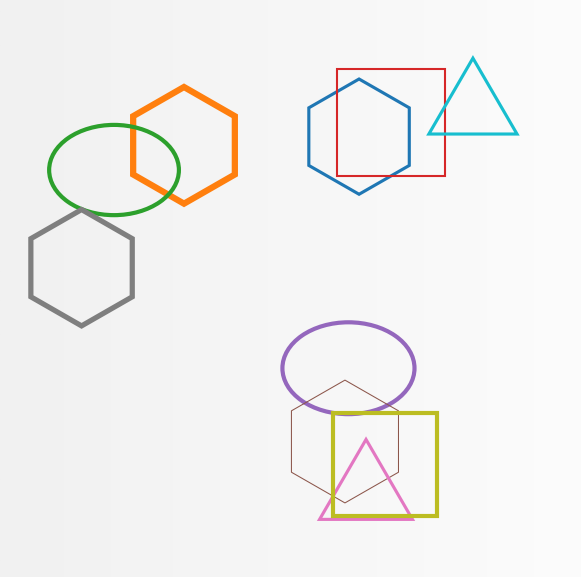[{"shape": "hexagon", "thickness": 1.5, "radius": 0.5, "center": [0.618, 0.763]}, {"shape": "hexagon", "thickness": 3, "radius": 0.5, "center": [0.317, 0.747]}, {"shape": "oval", "thickness": 2, "radius": 0.56, "center": [0.196, 0.705]}, {"shape": "square", "thickness": 1, "radius": 0.46, "center": [0.673, 0.787]}, {"shape": "oval", "thickness": 2, "radius": 0.57, "center": [0.6, 0.362]}, {"shape": "hexagon", "thickness": 0.5, "radius": 0.53, "center": [0.593, 0.235]}, {"shape": "triangle", "thickness": 1.5, "radius": 0.46, "center": [0.63, 0.146]}, {"shape": "hexagon", "thickness": 2.5, "radius": 0.5, "center": [0.14, 0.536]}, {"shape": "square", "thickness": 2, "radius": 0.45, "center": [0.663, 0.195]}, {"shape": "triangle", "thickness": 1.5, "radius": 0.44, "center": [0.814, 0.811]}]